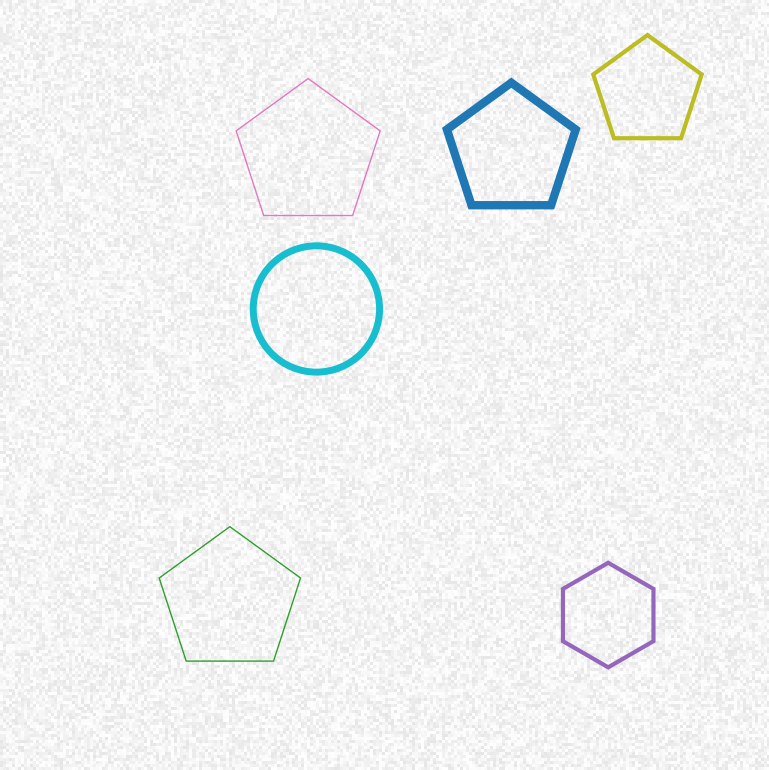[{"shape": "pentagon", "thickness": 3, "radius": 0.44, "center": [0.664, 0.805]}, {"shape": "pentagon", "thickness": 0.5, "radius": 0.48, "center": [0.299, 0.22]}, {"shape": "hexagon", "thickness": 1.5, "radius": 0.34, "center": [0.79, 0.201]}, {"shape": "pentagon", "thickness": 0.5, "radius": 0.49, "center": [0.4, 0.8]}, {"shape": "pentagon", "thickness": 1.5, "radius": 0.37, "center": [0.841, 0.88]}, {"shape": "circle", "thickness": 2.5, "radius": 0.41, "center": [0.411, 0.599]}]